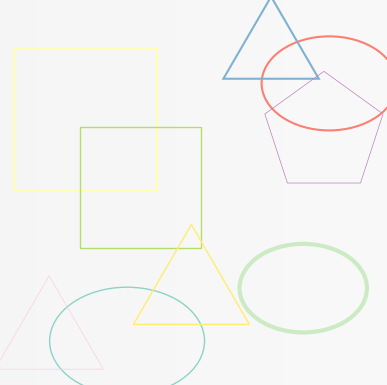[{"shape": "oval", "thickness": 1, "radius": 1.0, "center": [0.328, 0.114]}, {"shape": "square", "thickness": 1.5, "radius": 0.92, "center": [0.22, 0.687]}, {"shape": "oval", "thickness": 1.5, "radius": 0.87, "center": [0.85, 0.783]}, {"shape": "triangle", "thickness": 1.5, "radius": 0.71, "center": [0.7, 0.867]}, {"shape": "square", "thickness": 1, "radius": 0.78, "center": [0.363, 0.513]}, {"shape": "triangle", "thickness": 0.5, "radius": 0.81, "center": [0.127, 0.122]}, {"shape": "pentagon", "thickness": 0.5, "radius": 0.8, "center": [0.836, 0.654]}, {"shape": "oval", "thickness": 3, "radius": 0.82, "center": [0.783, 0.252]}, {"shape": "triangle", "thickness": 1, "radius": 0.86, "center": [0.494, 0.244]}]